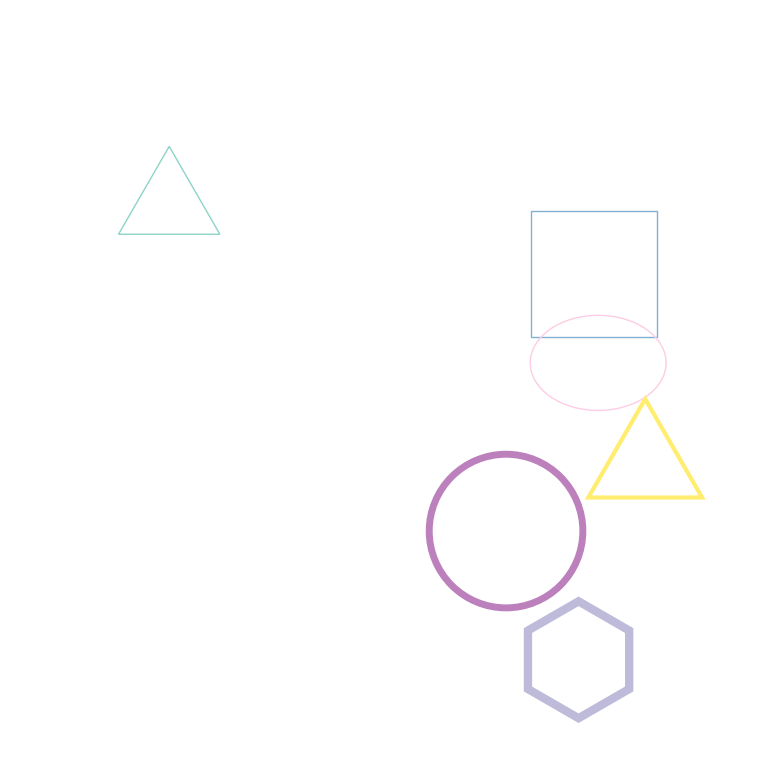[{"shape": "triangle", "thickness": 0.5, "radius": 0.38, "center": [0.22, 0.734]}, {"shape": "hexagon", "thickness": 3, "radius": 0.38, "center": [0.751, 0.143]}, {"shape": "square", "thickness": 0.5, "radius": 0.41, "center": [0.771, 0.644]}, {"shape": "oval", "thickness": 0.5, "radius": 0.44, "center": [0.777, 0.529]}, {"shape": "circle", "thickness": 2.5, "radius": 0.5, "center": [0.657, 0.31]}, {"shape": "triangle", "thickness": 1.5, "radius": 0.43, "center": [0.838, 0.397]}]